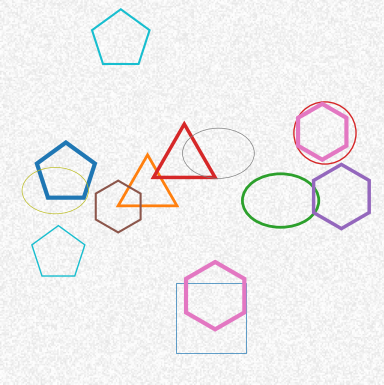[{"shape": "square", "thickness": 0.5, "radius": 0.46, "center": [0.548, 0.174]}, {"shape": "pentagon", "thickness": 3, "radius": 0.4, "center": [0.171, 0.551]}, {"shape": "triangle", "thickness": 2, "radius": 0.44, "center": [0.383, 0.509]}, {"shape": "oval", "thickness": 2, "radius": 0.5, "center": [0.729, 0.479]}, {"shape": "triangle", "thickness": 2.5, "radius": 0.46, "center": [0.479, 0.585]}, {"shape": "circle", "thickness": 1, "radius": 0.4, "center": [0.844, 0.655]}, {"shape": "hexagon", "thickness": 2.5, "radius": 0.42, "center": [0.887, 0.49]}, {"shape": "hexagon", "thickness": 1.5, "radius": 0.34, "center": [0.307, 0.464]}, {"shape": "hexagon", "thickness": 3, "radius": 0.36, "center": [0.837, 0.658]}, {"shape": "hexagon", "thickness": 3, "radius": 0.44, "center": [0.559, 0.232]}, {"shape": "oval", "thickness": 0.5, "radius": 0.47, "center": [0.567, 0.602]}, {"shape": "oval", "thickness": 0.5, "radius": 0.43, "center": [0.144, 0.505]}, {"shape": "pentagon", "thickness": 1.5, "radius": 0.39, "center": [0.314, 0.897]}, {"shape": "pentagon", "thickness": 1, "radius": 0.36, "center": [0.152, 0.342]}]